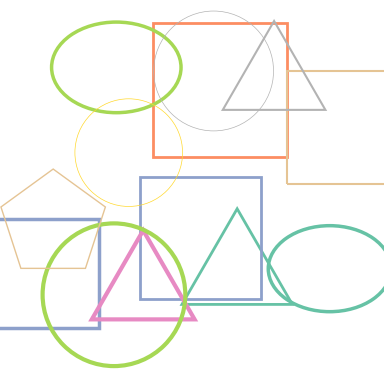[{"shape": "triangle", "thickness": 2, "radius": 0.83, "center": [0.616, 0.292]}, {"shape": "oval", "thickness": 2.5, "radius": 0.8, "center": [0.856, 0.302]}, {"shape": "square", "thickness": 2, "radius": 0.87, "center": [0.572, 0.765]}, {"shape": "square", "thickness": 2, "radius": 0.79, "center": [0.521, 0.382]}, {"shape": "square", "thickness": 2.5, "radius": 0.71, "center": [0.114, 0.289]}, {"shape": "triangle", "thickness": 3, "radius": 0.77, "center": [0.372, 0.247]}, {"shape": "oval", "thickness": 2.5, "radius": 0.84, "center": [0.302, 0.825]}, {"shape": "circle", "thickness": 3, "radius": 0.93, "center": [0.296, 0.234]}, {"shape": "circle", "thickness": 0.5, "radius": 0.7, "center": [0.334, 0.604]}, {"shape": "square", "thickness": 1.5, "radius": 0.74, "center": [0.893, 0.669]}, {"shape": "pentagon", "thickness": 1, "radius": 0.71, "center": [0.138, 0.418]}, {"shape": "triangle", "thickness": 1.5, "radius": 0.77, "center": [0.712, 0.792]}, {"shape": "circle", "thickness": 0.5, "radius": 0.78, "center": [0.555, 0.816]}]